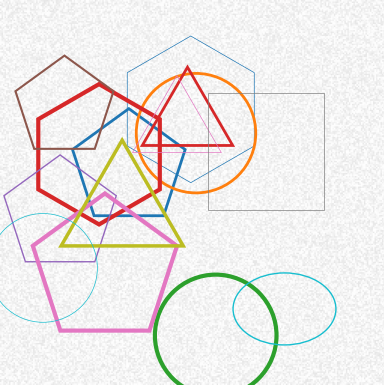[{"shape": "hexagon", "thickness": 0.5, "radius": 0.95, "center": [0.495, 0.716]}, {"shape": "pentagon", "thickness": 2, "radius": 0.77, "center": [0.335, 0.564]}, {"shape": "circle", "thickness": 2, "radius": 0.78, "center": [0.509, 0.654]}, {"shape": "circle", "thickness": 3, "radius": 0.79, "center": [0.56, 0.129]}, {"shape": "hexagon", "thickness": 3, "radius": 0.91, "center": [0.257, 0.599]}, {"shape": "triangle", "thickness": 2, "radius": 0.68, "center": [0.487, 0.69]}, {"shape": "pentagon", "thickness": 1, "radius": 0.77, "center": [0.156, 0.444]}, {"shape": "pentagon", "thickness": 1.5, "radius": 0.67, "center": [0.167, 0.722]}, {"shape": "triangle", "thickness": 0.5, "radius": 0.67, "center": [0.46, 0.67]}, {"shape": "pentagon", "thickness": 3, "radius": 0.98, "center": [0.272, 0.301]}, {"shape": "square", "thickness": 0.5, "radius": 0.75, "center": [0.69, 0.607]}, {"shape": "triangle", "thickness": 2.5, "radius": 0.92, "center": [0.317, 0.453]}, {"shape": "circle", "thickness": 0.5, "radius": 0.71, "center": [0.112, 0.304]}, {"shape": "oval", "thickness": 1, "radius": 0.67, "center": [0.739, 0.198]}]